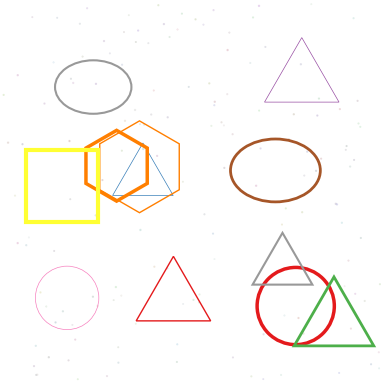[{"shape": "triangle", "thickness": 1, "radius": 0.56, "center": [0.45, 0.222]}, {"shape": "circle", "thickness": 2.5, "radius": 0.5, "center": [0.768, 0.205]}, {"shape": "triangle", "thickness": 0.5, "radius": 0.45, "center": [0.371, 0.538]}, {"shape": "triangle", "thickness": 2, "radius": 0.6, "center": [0.867, 0.161]}, {"shape": "triangle", "thickness": 0.5, "radius": 0.56, "center": [0.784, 0.791]}, {"shape": "hexagon", "thickness": 1, "radius": 0.6, "center": [0.362, 0.567]}, {"shape": "hexagon", "thickness": 2.5, "radius": 0.46, "center": [0.303, 0.57]}, {"shape": "square", "thickness": 3, "radius": 0.46, "center": [0.161, 0.517]}, {"shape": "oval", "thickness": 2, "radius": 0.58, "center": [0.715, 0.557]}, {"shape": "circle", "thickness": 0.5, "radius": 0.41, "center": [0.174, 0.226]}, {"shape": "oval", "thickness": 1.5, "radius": 0.5, "center": [0.242, 0.774]}, {"shape": "triangle", "thickness": 1.5, "radius": 0.45, "center": [0.734, 0.306]}]